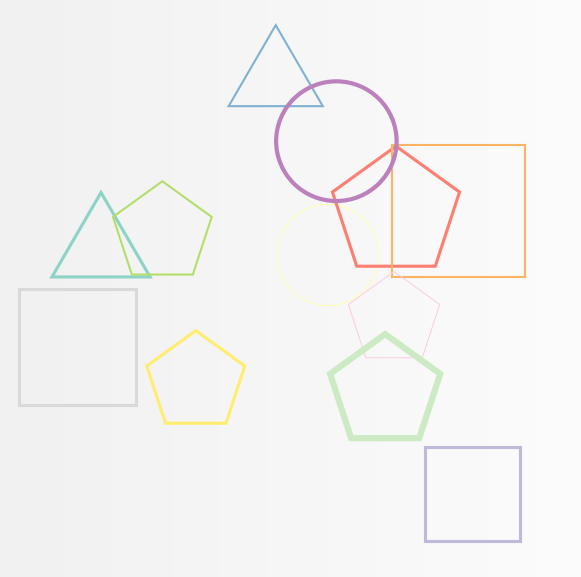[{"shape": "triangle", "thickness": 1.5, "radius": 0.49, "center": [0.174, 0.568]}, {"shape": "circle", "thickness": 0.5, "radius": 0.44, "center": [0.564, 0.558]}, {"shape": "square", "thickness": 1.5, "radius": 0.41, "center": [0.813, 0.143]}, {"shape": "pentagon", "thickness": 1.5, "radius": 0.57, "center": [0.681, 0.631]}, {"shape": "triangle", "thickness": 1, "radius": 0.47, "center": [0.474, 0.862]}, {"shape": "square", "thickness": 1, "radius": 0.57, "center": [0.79, 0.634]}, {"shape": "pentagon", "thickness": 1, "radius": 0.45, "center": [0.279, 0.596]}, {"shape": "pentagon", "thickness": 0.5, "radius": 0.41, "center": [0.678, 0.446]}, {"shape": "square", "thickness": 1.5, "radius": 0.5, "center": [0.133, 0.398]}, {"shape": "circle", "thickness": 2, "radius": 0.52, "center": [0.579, 0.755]}, {"shape": "pentagon", "thickness": 3, "radius": 0.5, "center": [0.663, 0.321]}, {"shape": "pentagon", "thickness": 1.5, "radius": 0.44, "center": [0.337, 0.338]}]